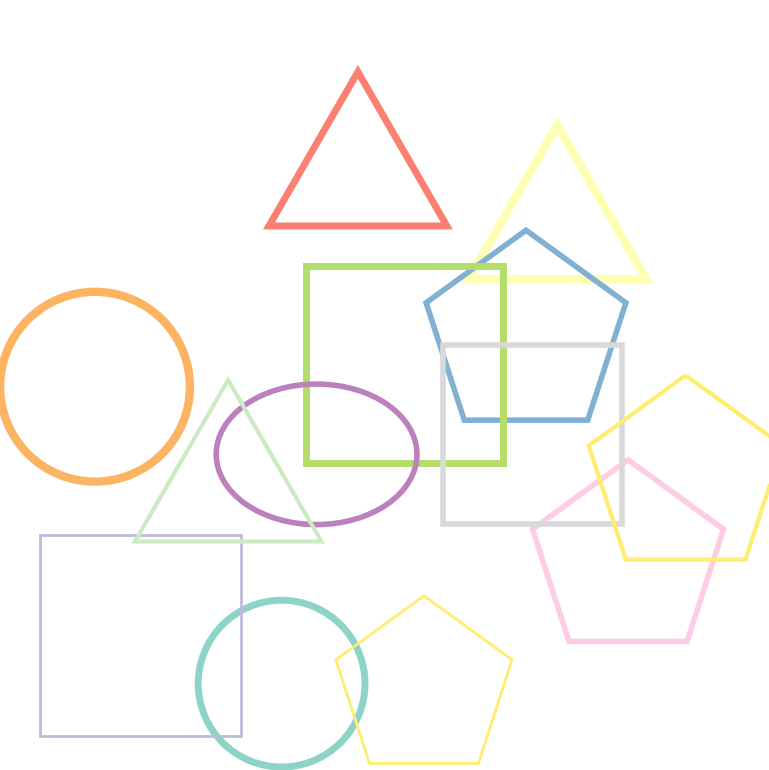[{"shape": "circle", "thickness": 2.5, "radius": 0.54, "center": [0.366, 0.112]}, {"shape": "triangle", "thickness": 3, "radius": 0.67, "center": [0.724, 0.704]}, {"shape": "square", "thickness": 1, "radius": 0.65, "center": [0.182, 0.175]}, {"shape": "triangle", "thickness": 2.5, "radius": 0.67, "center": [0.465, 0.773]}, {"shape": "pentagon", "thickness": 2, "radius": 0.68, "center": [0.683, 0.565]}, {"shape": "circle", "thickness": 3, "radius": 0.62, "center": [0.123, 0.498]}, {"shape": "square", "thickness": 2.5, "radius": 0.64, "center": [0.525, 0.527]}, {"shape": "pentagon", "thickness": 2, "radius": 0.65, "center": [0.816, 0.272]}, {"shape": "square", "thickness": 2, "radius": 0.58, "center": [0.691, 0.435]}, {"shape": "oval", "thickness": 2, "radius": 0.65, "center": [0.411, 0.41]}, {"shape": "triangle", "thickness": 1.5, "radius": 0.7, "center": [0.296, 0.367]}, {"shape": "pentagon", "thickness": 1, "radius": 0.6, "center": [0.551, 0.106]}, {"shape": "pentagon", "thickness": 1.5, "radius": 0.66, "center": [0.89, 0.38]}]